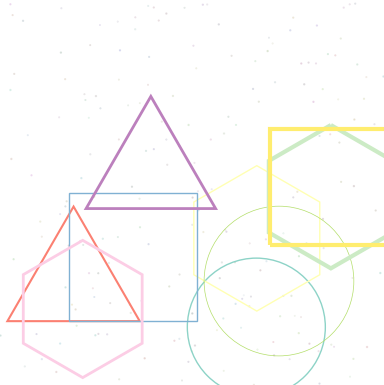[{"shape": "circle", "thickness": 1, "radius": 0.9, "center": [0.666, 0.15]}, {"shape": "hexagon", "thickness": 1, "radius": 0.94, "center": [0.667, 0.381]}, {"shape": "triangle", "thickness": 1.5, "radius": 0.99, "center": [0.191, 0.265]}, {"shape": "square", "thickness": 1, "radius": 0.83, "center": [0.346, 0.333]}, {"shape": "circle", "thickness": 0.5, "radius": 0.97, "center": [0.725, 0.27]}, {"shape": "hexagon", "thickness": 2, "radius": 0.89, "center": [0.215, 0.197]}, {"shape": "triangle", "thickness": 2, "radius": 0.97, "center": [0.392, 0.555]}, {"shape": "hexagon", "thickness": 3, "radius": 0.93, "center": [0.859, 0.489]}, {"shape": "square", "thickness": 3, "radius": 0.75, "center": [0.853, 0.515]}]